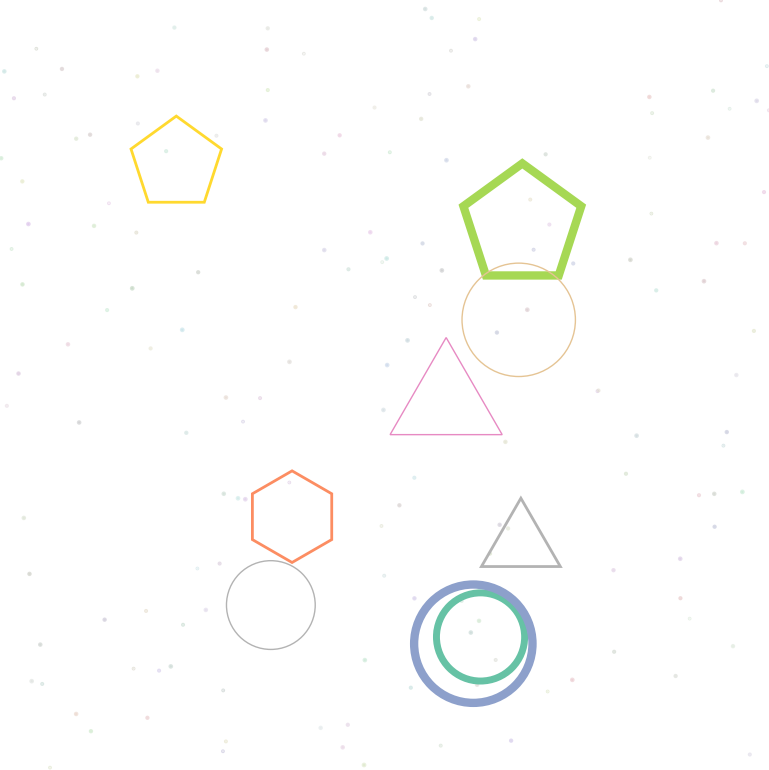[{"shape": "circle", "thickness": 2.5, "radius": 0.29, "center": [0.624, 0.173]}, {"shape": "hexagon", "thickness": 1, "radius": 0.3, "center": [0.379, 0.329]}, {"shape": "circle", "thickness": 3, "radius": 0.38, "center": [0.615, 0.164]}, {"shape": "triangle", "thickness": 0.5, "radius": 0.42, "center": [0.579, 0.478]}, {"shape": "pentagon", "thickness": 3, "radius": 0.4, "center": [0.678, 0.707]}, {"shape": "pentagon", "thickness": 1, "radius": 0.31, "center": [0.229, 0.787]}, {"shape": "circle", "thickness": 0.5, "radius": 0.37, "center": [0.674, 0.585]}, {"shape": "circle", "thickness": 0.5, "radius": 0.29, "center": [0.352, 0.214]}, {"shape": "triangle", "thickness": 1, "radius": 0.3, "center": [0.676, 0.294]}]